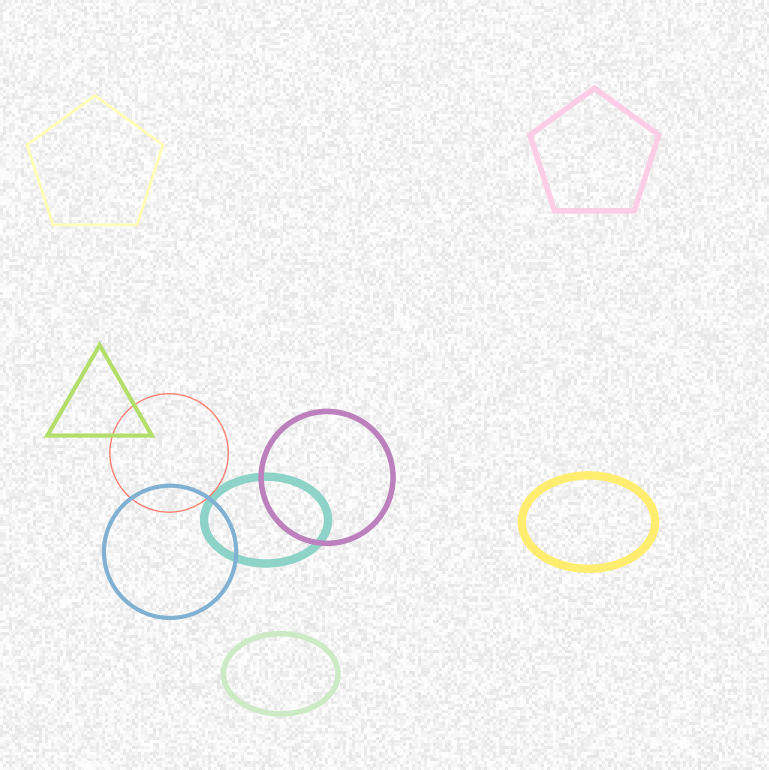[{"shape": "oval", "thickness": 3, "radius": 0.4, "center": [0.345, 0.325]}, {"shape": "pentagon", "thickness": 1, "radius": 0.46, "center": [0.123, 0.783]}, {"shape": "circle", "thickness": 0.5, "radius": 0.38, "center": [0.22, 0.412]}, {"shape": "circle", "thickness": 1.5, "radius": 0.43, "center": [0.221, 0.283]}, {"shape": "triangle", "thickness": 1.5, "radius": 0.39, "center": [0.129, 0.474]}, {"shape": "pentagon", "thickness": 2, "radius": 0.44, "center": [0.772, 0.797]}, {"shape": "circle", "thickness": 2, "radius": 0.43, "center": [0.425, 0.38]}, {"shape": "oval", "thickness": 2, "radius": 0.37, "center": [0.365, 0.125]}, {"shape": "oval", "thickness": 3, "radius": 0.43, "center": [0.764, 0.322]}]